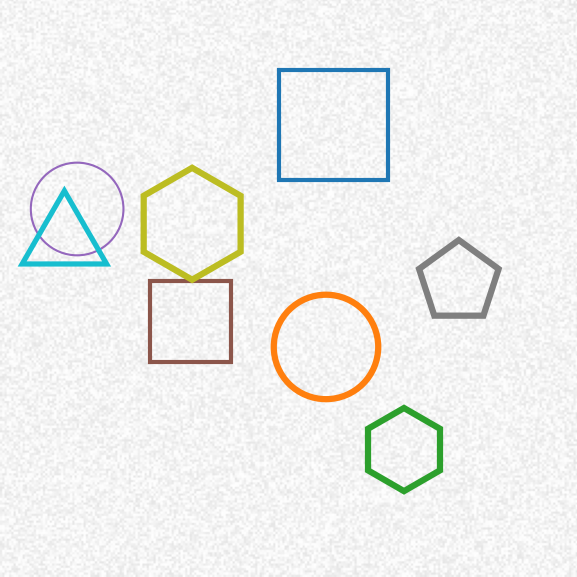[{"shape": "square", "thickness": 2, "radius": 0.47, "center": [0.578, 0.782]}, {"shape": "circle", "thickness": 3, "radius": 0.45, "center": [0.564, 0.398]}, {"shape": "hexagon", "thickness": 3, "radius": 0.36, "center": [0.7, 0.221]}, {"shape": "circle", "thickness": 1, "radius": 0.4, "center": [0.134, 0.637]}, {"shape": "square", "thickness": 2, "radius": 0.35, "center": [0.33, 0.442]}, {"shape": "pentagon", "thickness": 3, "radius": 0.36, "center": [0.795, 0.511]}, {"shape": "hexagon", "thickness": 3, "radius": 0.48, "center": [0.333, 0.612]}, {"shape": "triangle", "thickness": 2.5, "radius": 0.42, "center": [0.111, 0.584]}]